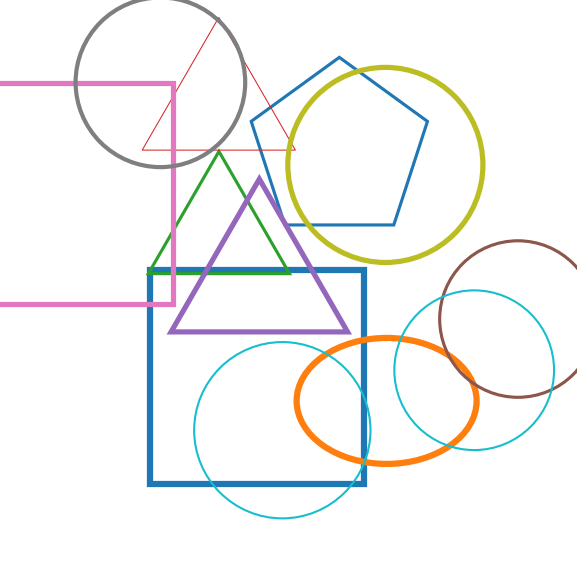[{"shape": "pentagon", "thickness": 1.5, "radius": 0.8, "center": [0.588, 0.739]}, {"shape": "square", "thickness": 3, "radius": 0.92, "center": [0.445, 0.347]}, {"shape": "oval", "thickness": 3, "radius": 0.78, "center": [0.669, 0.305]}, {"shape": "triangle", "thickness": 1.5, "radius": 0.71, "center": [0.379, 0.596]}, {"shape": "triangle", "thickness": 0.5, "radius": 0.77, "center": [0.379, 0.816]}, {"shape": "triangle", "thickness": 2.5, "radius": 0.88, "center": [0.449, 0.513]}, {"shape": "circle", "thickness": 1.5, "radius": 0.68, "center": [0.897, 0.447]}, {"shape": "square", "thickness": 2.5, "radius": 0.96, "center": [0.107, 0.664]}, {"shape": "circle", "thickness": 2, "radius": 0.73, "center": [0.278, 0.857]}, {"shape": "circle", "thickness": 2.5, "radius": 0.84, "center": [0.667, 0.714]}, {"shape": "circle", "thickness": 1, "radius": 0.76, "center": [0.489, 0.254]}, {"shape": "circle", "thickness": 1, "radius": 0.69, "center": [0.821, 0.358]}]